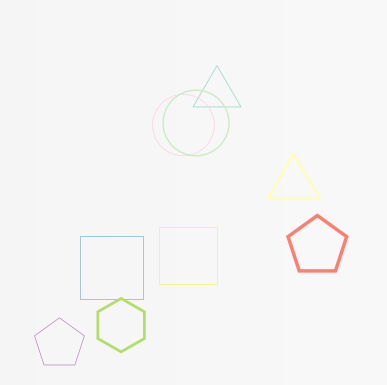[{"shape": "triangle", "thickness": 0.5, "radius": 0.36, "center": [0.56, 0.758]}, {"shape": "triangle", "thickness": 1.5, "radius": 0.39, "center": [0.758, 0.523]}, {"shape": "pentagon", "thickness": 2.5, "radius": 0.4, "center": [0.819, 0.361]}, {"shape": "square", "thickness": 0.5, "radius": 0.41, "center": [0.288, 0.305]}, {"shape": "hexagon", "thickness": 2, "radius": 0.35, "center": [0.313, 0.155]}, {"shape": "circle", "thickness": 0.5, "radius": 0.4, "center": [0.473, 0.675]}, {"shape": "pentagon", "thickness": 0.5, "radius": 0.34, "center": [0.153, 0.107]}, {"shape": "circle", "thickness": 1, "radius": 0.43, "center": [0.506, 0.681]}, {"shape": "square", "thickness": 0.5, "radius": 0.37, "center": [0.485, 0.336]}]